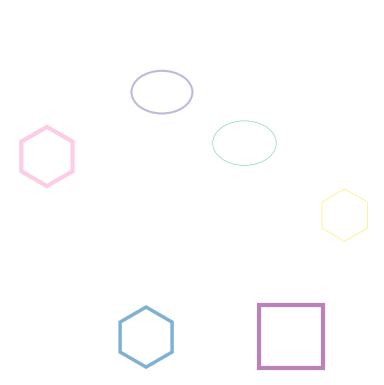[{"shape": "oval", "thickness": 0.5, "radius": 0.41, "center": [0.635, 0.628]}, {"shape": "oval", "thickness": 1.5, "radius": 0.4, "center": [0.421, 0.761]}, {"shape": "hexagon", "thickness": 2.5, "radius": 0.39, "center": [0.379, 0.124]}, {"shape": "hexagon", "thickness": 3, "radius": 0.38, "center": [0.122, 0.594]}, {"shape": "square", "thickness": 3, "radius": 0.41, "center": [0.755, 0.126]}, {"shape": "hexagon", "thickness": 0.5, "radius": 0.34, "center": [0.895, 0.441]}]